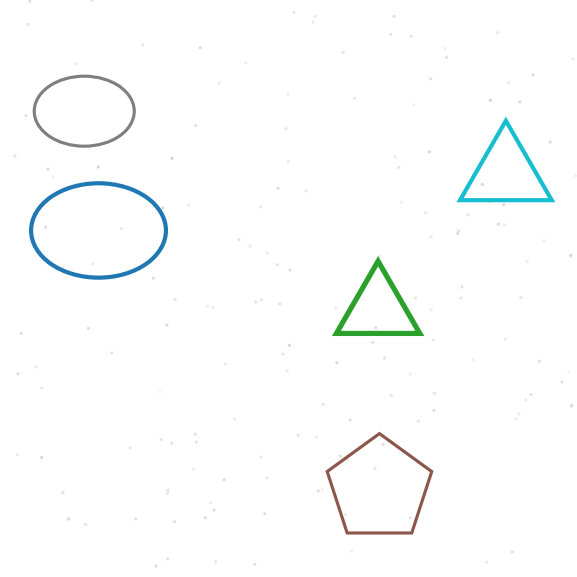[{"shape": "oval", "thickness": 2, "radius": 0.58, "center": [0.171, 0.6]}, {"shape": "triangle", "thickness": 2.5, "radius": 0.42, "center": [0.655, 0.463]}, {"shape": "pentagon", "thickness": 1.5, "radius": 0.48, "center": [0.657, 0.153]}, {"shape": "oval", "thickness": 1.5, "radius": 0.43, "center": [0.146, 0.807]}, {"shape": "triangle", "thickness": 2, "radius": 0.46, "center": [0.876, 0.698]}]